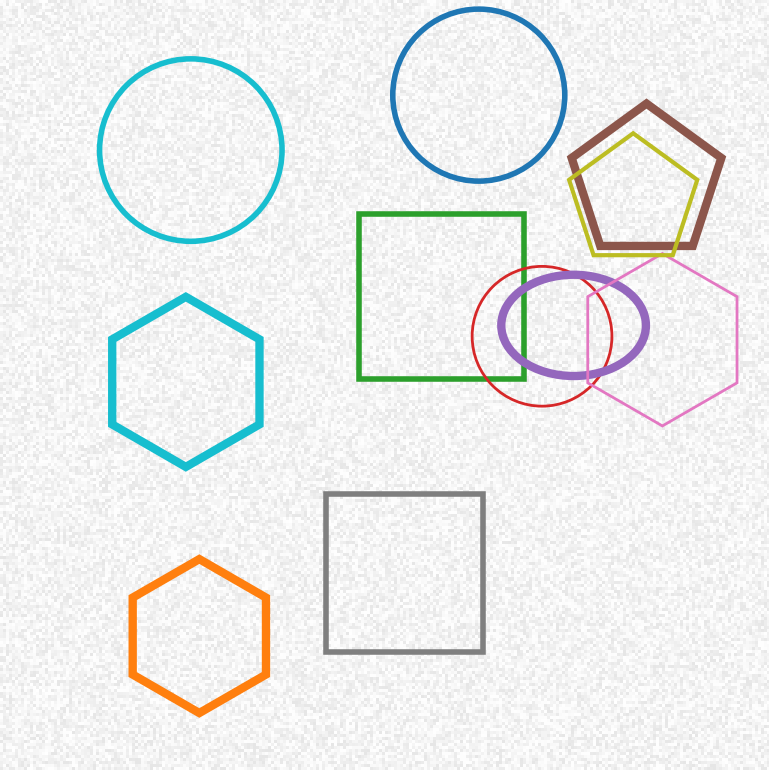[{"shape": "circle", "thickness": 2, "radius": 0.56, "center": [0.622, 0.876]}, {"shape": "hexagon", "thickness": 3, "radius": 0.5, "center": [0.259, 0.174]}, {"shape": "square", "thickness": 2, "radius": 0.54, "center": [0.574, 0.615]}, {"shape": "circle", "thickness": 1, "radius": 0.45, "center": [0.704, 0.563]}, {"shape": "oval", "thickness": 3, "radius": 0.47, "center": [0.745, 0.577]}, {"shape": "pentagon", "thickness": 3, "radius": 0.51, "center": [0.84, 0.763]}, {"shape": "hexagon", "thickness": 1, "radius": 0.56, "center": [0.86, 0.559]}, {"shape": "square", "thickness": 2, "radius": 0.51, "center": [0.525, 0.256]}, {"shape": "pentagon", "thickness": 1.5, "radius": 0.44, "center": [0.822, 0.739]}, {"shape": "hexagon", "thickness": 3, "radius": 0.55, "center": [0.241, 0.504]}, {"shape": "circle", "thickness": 2, "radius": 0.59, "center": [0.248, 0.805]}]